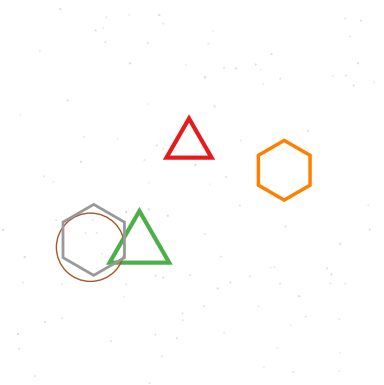[{"shape": "triangle", "thickness": 3, "radius": 0.34, "center": [0.491, 0.624]}, {"shape": "triangle", "thickness": 3, "radius": 0.45, "center": [0.362, 0.363]}, {"shape": "hexagon", "thickness": 2.5, "radius": 0.39, "center": [0.738, 0.558]}, {"shape": "circle", "thickness": 1, "radius": 0.44, "center": [0.235, 0.358]}, {"shape": "hexagon", "thickness": 2, "radius": 0.46, "center": [0.243, 0.377]}]